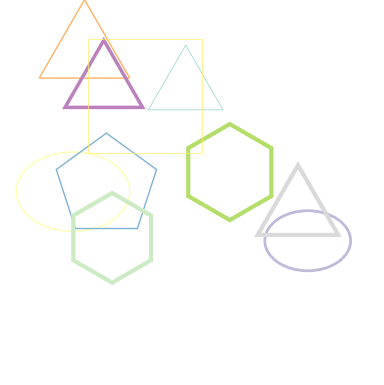[{"shape": "triangle", "thickness": 0.5, "radius": 0.56, "center": [0.482, 0.771]}, {"shape": "oval", "thickness": 1, "radius": 0.74, "center": [0.19, 0.502]}, {"shape": "oval", "thickness": 2, "radius": 0.56, "center": [0.799, 0.375]}, {"shape": "pentagon", "thickness": 1, "radius": 0.68, "center": [0.276, 0.517]}, {"shape": "triangle", "thickness": 1, "radius": 0.68, "center": [0.219, 0.865]}, {"shape": "hexagon", "thickness": 3, "radius": 0.62, "center": [0.597, 0.553]}, {"shape": "triangle", "thickness": 3, "radius": 0.6, "center": [0.774, 0.45]}, {"shape": "triangle", "thickness": 2.5, "radius": 0.58, "center": [0.27, 0.779]}, {"shape": "hexagon", "thickness": 3, "radius": 0.58, "center": [0.291, 0.382]}, {"shape": "square", "thickness": 0.5, "radius": 0.74, "center": [0.376, 0.752]}]